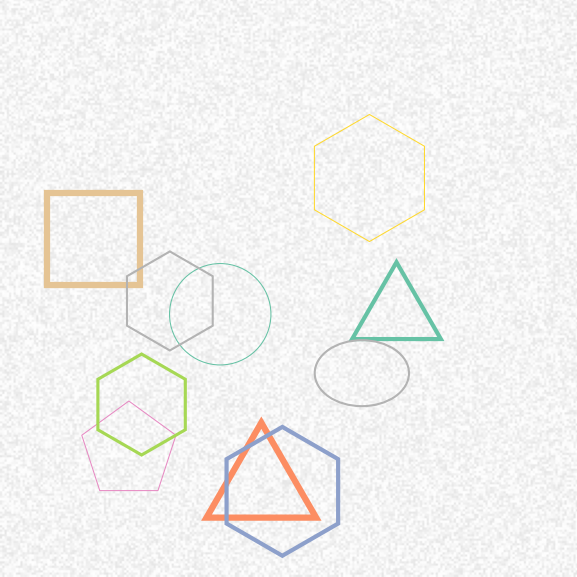[{"shape": "triangle", "thickness": 2, "radius": 0.44, "center": [0.687, 0.456]}, {"shape": "circle", "thickness": 0.5, "radius": 0.44, "center": [0.381, 0.455]}, {"shape": "triangle", "thickness": 3, "radius": 0.55, "center": [0.452, 0.158]}, {"shape": "hexagon", "thickness": 2, "radius": 0.56, "center": [0.489, 0.148]}, {"shape": "pentagon", "thickness": 0.5, "radius": 0.43, "center": [0.223, 0.219]}, {"shape": "hexagon", "thickness": 1.5, "radius": 0.44, "center": [0.245, 0.299]}, {"shape": "hexagon", "thickness": 0.5, "radius": 0.55, "center": [0.64, 0.691]}, {"shape": "square", "thickness": 3, "radius": 0.4, "center": [0.162, 0.585]}, {"shape": "oval", "thickness": 1, "radius": 0.41, "center": [0.627, 0.353]}, {"shape": "hexagon", "thickness": 1, "radius": 0.43, "center": [0.294, 0.478]}]